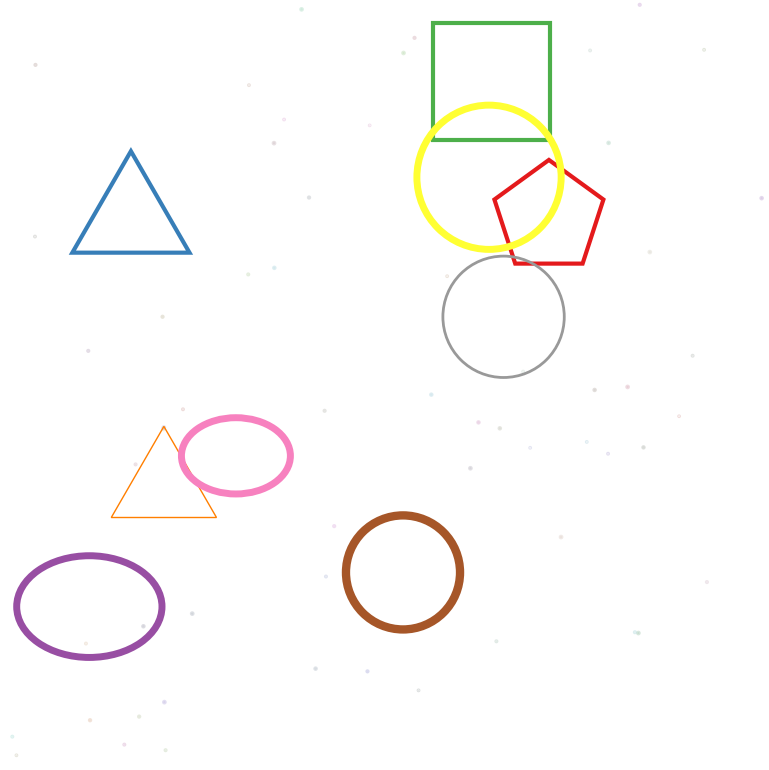[{"shape": "pentagon", "thickness": 1.5, "radius": 0.37, "center": [0.713, 0.718]}, {"shape": "triangle", "thickness": 1.5, "radius": 0.44, "center": [0.17, 0.716]}, {"shape": "square", "thickness": 1.5, "radius": 0.38, "center": [0.639, 0.894]}, {"shape": "oval", "thickness": 2.5, "radius": 0.47, "center": [0.116, 0.212]}, {"shape": "triangle", "thickness": 0.5, "radius": 0.39, "center": [0.213, 0.367]}, {"shape": "circle", "thickness": 2.5, "radius": 0.47, "center": [0.635, 0.77]}, {"shape": "circle", "thickness": 3, "radius": 0.37, "center": [0.523, 0.257]}, {"shape": "oval", "thickness": 2.5, "radius": 0.35, "center": [0.306, 0.408]}, {"shape": "circle", "thickness": 1, "radius": 0.39, "center": [0.654, 0.589]}]